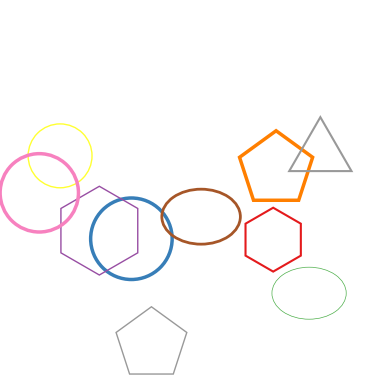[{"shape": "hexagon", "thickness": 1.5, "radius": 0.41, "center": [0.71, 0.378]}, {"shape": "circle", "thickness": 2.5, "radius": 0.53, "center": [0.341, 0.38]}, {"shape": "oval", "thickness": 0.5, "radius": 0.48, "center": [0.803, 0.238]}, {"shape": "hexagon", "thickness": 1, "radius": 0.58, "center": [0.258, 0.401]}, {"shape": "pentagon", "thickness": 2.5, "radius": 0.5, "center": [0.717, 0.561]}, {"shape": "circle", "thickness": 1, "radius": 0.41, "center": [0.156, 0.595]}, {"shape": "oval", "thickness": 2, "radius": 0.51, "center": [0.522, 0.437]}, {"shape": "circle", "thickness": 2.5, "radius": 0.51, "center": [0.102, 0.499]}, {"shape": "pentagon", "thickness": 1, "radius": 0.48, "center": [0.393, 0.107]}, {"shape": "triangle", "thickness": 1.5, "radius": 0.47, "center": [0.832, 0.602]}]